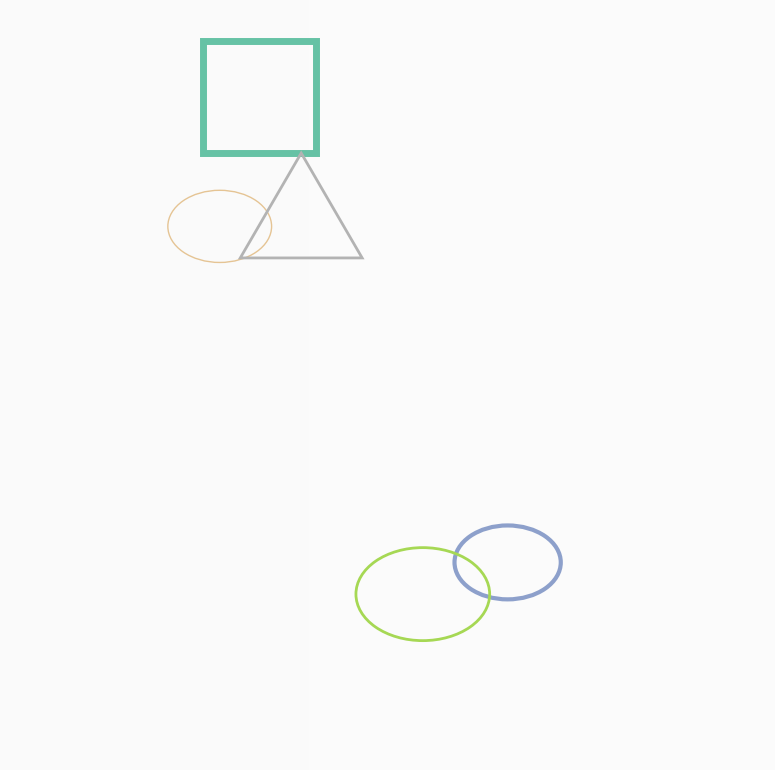[{"shape": "square", "thickness": 2.5, "radius": 0.36, "center": [0.335, 0.874]}, {"shape": "oval", "thickness": 1.5, "radius": 0.34, "center": [0.655, 0.27]}, {"shape": "oval", "thickness": 1, "radius": 0.43, "center": [0.546, 0.228]}, {"shape": "oval", "thickness": 0.5, "radius": 0.33, "center": [0.284, 0.706]}, {"shape": "triangle", "thickness": 1, "radius": 0.45, "center": [0.389, 0.71]}]